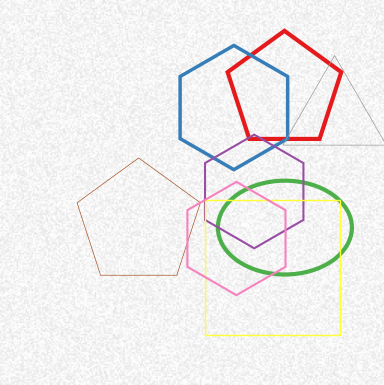[{"shape": "pentagon", "thickness": 3, "radius": 0.78, "center": [0.739, 0.765]}, {"shape": "hexagon", "thickness": 2.5, "radius": 0.81, "center": [0.607, 0.721]}, {"shape": "oval", "thickness": 3, "radius": 0.87, "center": [0.74, 0.409]}, {"shape": "hexagon", "thickness": 1.5, "radius": 0.74, "center": [0.66, 0.503]}, {"shape": "square", "thickness": 1, "radius": 0.88, "center": [0.709, 0.305]}, {"shape": "pentagon", "thickness": 0.5, "radius": 0.84, "center": [0.36, 0.421]}, {"shape": "hexagon", "thickness": 1.5, "radius": 0.74, "center": [0.614, 0.381]}, {"shape": "triangle", "thickness": 0.5, "radius": 0.78, "center": [0.869, 0.701]}]